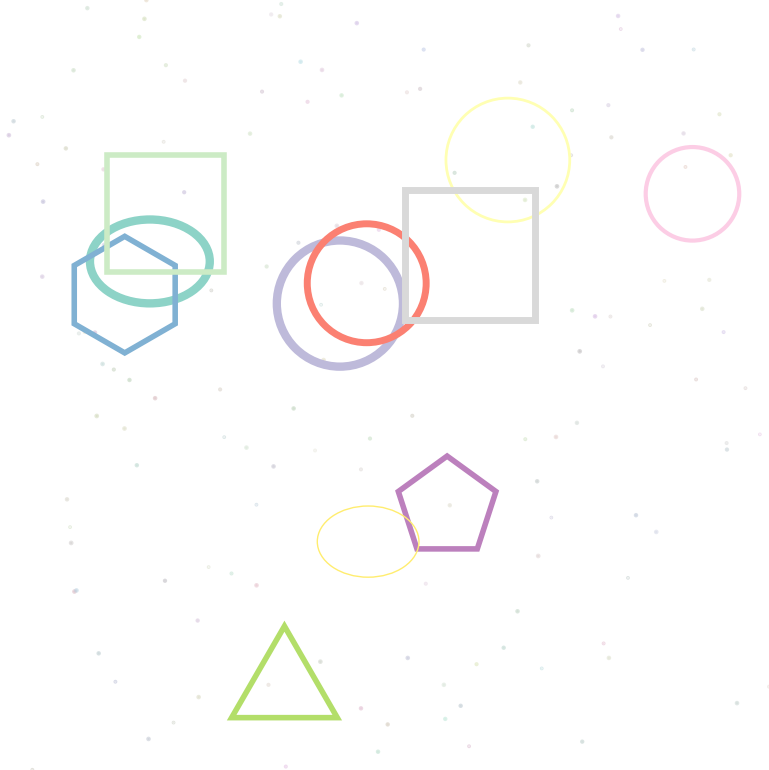[{"shape": "oval", "thickness": 3, "radius": 0.39, "center": [0.195, 0.66]}, {"shape": "circle", "thickness": 1, "radius": 0.4, "center": [0.66, 0.792]}, {"shape": "circle", "thickness": 3, "radius": 0.41, "center": [0.441, 0.606]}, {"shape": "circle", "thickness": 2.5, "radius": 0.39, "center": [0.476, 0.632]}, {"shape": "hexagon", "thickness": 2, "radius": 0.38, "center": [0.162, 0.617]}, {"shape": "triangle", "thickness": 2, "radius": 0.4, "center": [0.369, 0.108]}, {"shape": "circle", "thickness": 1.5, "radius": 0.3, "center": [0.899, 0.748]}, {"shape": "square", "thickness": 2.5, "radius": 0.42, "center": [0.61, 0.669]}, {"shape": "pentagon", "thickness": 2, "radius": 0.33, "center": [0.581, 0.341]}, {"shape": "square", "thickness": 2, "radius": 0.38, "center": [0.215, 0.723]}, {"shape": "oval", "thickness": 0.5, "radius": 0.33, "center": [0.478, 0.297]}]